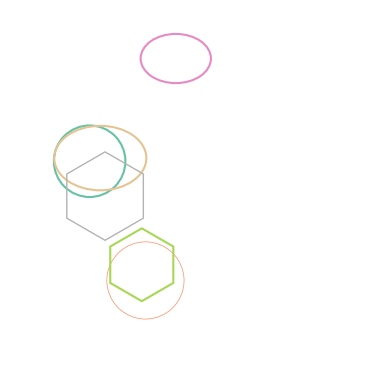[{"shape": "circle", "thickness": 1.5, "radius": 0.46, "center": [0.233, 0.581]}, {"shape": "circle", "thickness": 0.5, "radius": 0.5, "center": [0.378, 0.272]}, {"shape": "oval", "thickness": 1.5, "radius": 0.46, "center": [0.457, 0.848]}, {"shape": "hexagon", "thickness": 1.5, "radius": 0.47, "center": [0.368, 0.312]}, {"shape": "oval", "thickness": 1.5, "radius": 0.6, "center": [0.261, 0.589]}, {"shape": "hexagon", "thickness": 1, "radius": 0.57, "center": [0.273, 0.491]}]